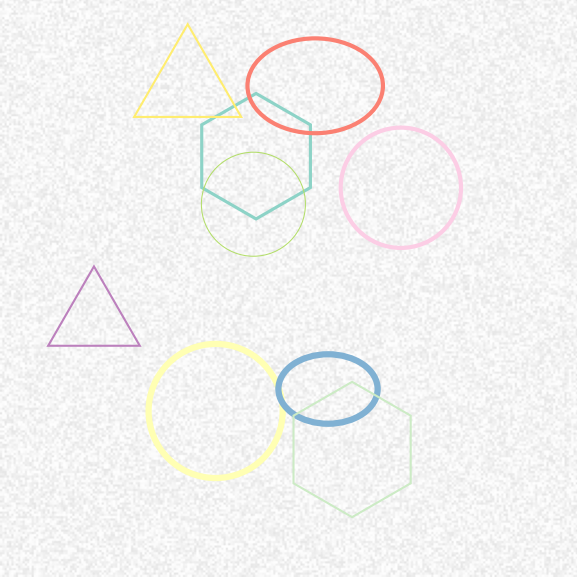[{"shape": "hexagon", "thickness": 1.5, "radius": 0.54, "center": [0.443, 0.729]}, {"shape": "circle", "thickness": 3, "radius": 0.58, "center": [0.373, 0.287]}, {"shape": "oval", "thickness": 2, "radius": 0.59, "center": [0.546, 0.851]}, {"shape": "oval", "thickness": 3, "radius": 0.43, "center": [0.568, 0.326]}, {"shape": "circle", "thickness": 0.5, "radius": 0.45, "center": [0.439, 0.645]}, {"shape": "circle", "thickness": 2, "radius": 0.52, "center": [0.694, 0.674]}, {"shape": "triangle", "thickness": 1, "radius": 0.46, "center": [0.163, 0.446]}, {"shape": "hexagon", "thickness": 1, "radius": 0.59, "center": [0.61, 0.221]}, {"shape": "triangle", "thickness": 1, "radius": 0.54, "center": [0.325, 0.85]}]